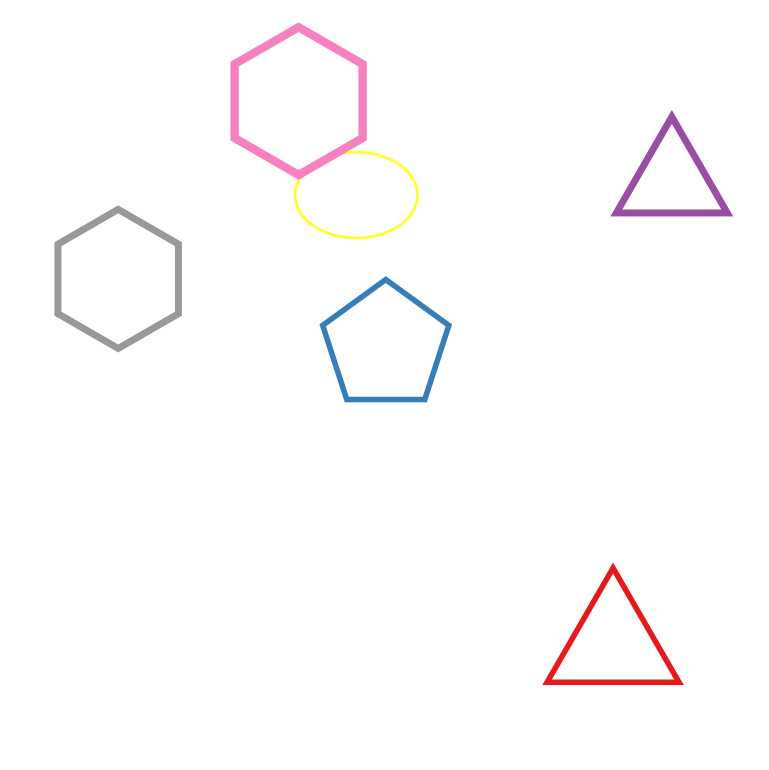[{"shape": "triangle", "thickness": 2, "radius": 0.49, "center": [0.796, 0.163]}, {"shape": "pentagon", "thickness": 2, "radius": 0.43, "center": [0.501, 0.551]}, {"shape": "triangle", "thickness": 2.5, "radius": 0.42, "center": [0.872, 0.765]}, {"shape": "oval", "thickness": 1, "radius": 0.4, "center": [0.463, 0.747]}, {"shape": "hexagon", "thickness": 3, "radius": 0.48, "center": [0.388, 0.869]}, {"shape": "hexagon", "thickness": 2.5, "radius": 0.45, "center": [0.154, 0.638]}]